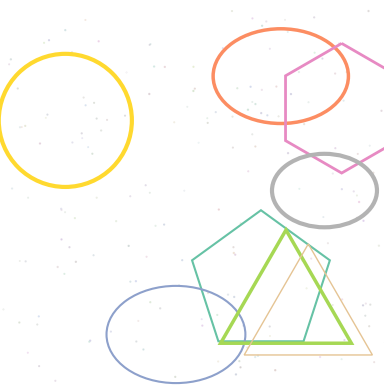[{"shape": "pentagon", "thickness": 1.5, "radius": 0.94, "center": [0.678, 0.266]}, {"shape": "oval", "thickness": 2.5, "radius": 0.88, "center": [0.729, 0.802]}, {"shape": "oval", "thickness": 1.5, "radius": 0.9, "center": [0.457, 0.131]}, {"shape": "hexagon", "thickness": 2, "radius": 0.84, "center": [0.887, 0.719]}, {"shape": "triangle", "thickness": 2.5, "radius": 0.98, "center": [0.743, 0.207]}, {"shape": "circle", "thickness": 3, "radius": 0.86, "center": [0.17, 0.687]}, {"shape": "triangle", "thickness": 1, "radius": 0.96, "center": [0.801, 0.174]}, {"shape": "oval", "thickness": 3, "radius": 0.68, "center": [0.843, 0.505]}]